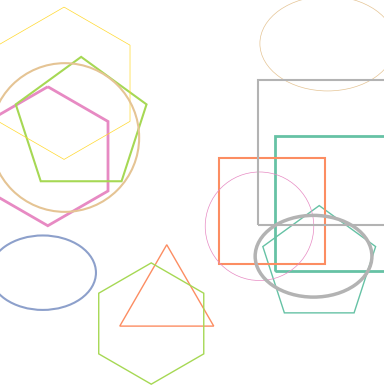[{"shape": "pentagon", "thickness": 1, "radius": 0.77, "center": [0.829, 0.312]}, {"shape": "square", "thickness": 2, "radius": 0.88, "center": [0.891, 0.471]}, {"shape": "square", "thickness": 1.5, "radius": 0.69, "center": [0.706, 0.452]}, {"shape": "triangle", "thickness": 1, "radius": 0.7, "center": [0.433, 0.223]}, {"shape": "oval", "thickness": 1.5, "radius": 0.69, "center": [0.111, 0.292]}, {"shape": "circle", "thickness": 0.5, "radius": 0.7, "center": [0.674, 0.412]}, {"shape": "hexagon", "thickness": 2, "radius": 0.9, "center": [0.124, 0.594]}, {"shape": "pentagon", "thickness": 1.5, "radius": 0.89, "center": [0.211, 0.674]}, {"shape": "hexagon", "thickness": 1, "radius": 0.79, "center": [0.393, 0.16]}, {"shape": "hexagon", "thickness": 0.5, "radius": 0.99, "center": [0.166, 0.784]}, {"shape": "circle", "thickness": 1.5, "radius": 0.97, "center": [0.168, 0.643]}, {"shape": "oval", "thickness": 0.5, "radius": 0.88, "center": [0.851, 0.887]}, {"shape": "square", "thickness": 1.5, "radius": 0.95, "center": [0.858, 0.604]}, {"shape": "oval", "thickness": 2.5, "radius": 0.76, "center": [0.814, 0.334]}]